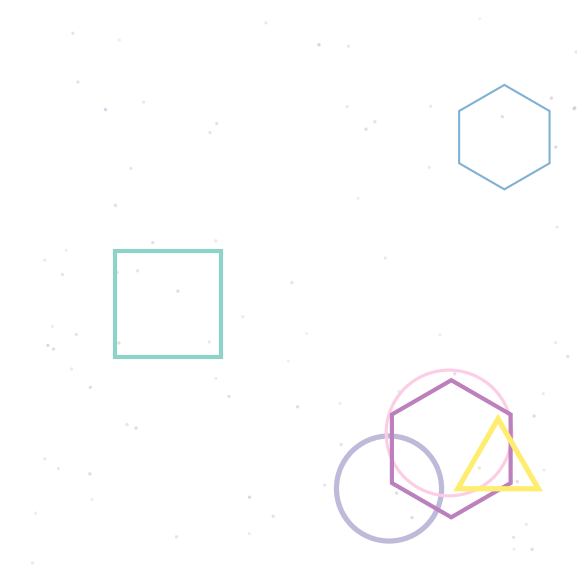[{"shape": "square", "thickness": 2, "radius": 0.46, "center": [0.29, 0.473]}, {"shape": "circle", "thickness": 2.5, "radius": 0.45, "center": [0.674, 0.153]}, {"shape": "hexagon", "thickness": 1, "radius": 0.45, "center": [0.873, 0.762]}, {"shape": "circle", "thickness": 1.5, "radius": 0.54, "center": [0.778, 0.249]}, {"shape": "hexagon", "thickness": 2, "radius": 0.59, "center": [0.781, 0.222]}, {"shape": "triangle", "thickness": 2.5, "radius": 0.4, "center": [0.862, 0.193]}]